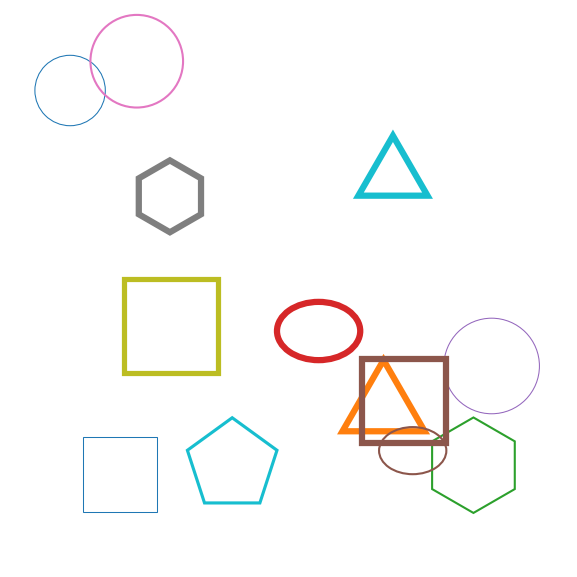[{"shape": "circle", "thickness": 0.5, "radius": 0.3, "center": [0.121, 0.842]}, {"shape": "square", "thickness": 0.5, "radius": 0.32, "center": [0.208, 0.178]}, {"shape": "triangle", "thickness": 3, "radius": 0.41, "center": [0.664, 0.293]}, {"shape": "hexagon", "thickness": 1, "radius": 0.41, "center": [0.82, 0.194]}, {"shape": "oval", "thickness": 3, "radius": 0.36, "center": [0.552, 0.426]}, {"shape": "circle", "thickness": 0.5, "radius": 0.41, "center": [0.851, 0.365]}, {"shape": "oval", "thickness": 1, "radius": 0.29, "center": [0.715, 0.219]}, {"shape": "square", "thickness": 3, "radius": 0.36, "center": [0.699, 0.305]}, {"shape": "circle", "thickness": 1, "radius": 0.4, "center": [0.237, 0.893]}, {"shape": "hexagon", "thickness": 3, "radius": 0.31, "center": [0.294, 0.659]}, {"shape": "square", "thickness": 2.5, "radius": 0.41, "center": [0.296, 0.435]}, {"shape": "triangle", "thickness": 3, "radius": 0.35, "center": [0.68, 0.695]}, {"shape": "pentagon", "thickness": 1.5, "radius": 0.41, "center": [0.402, 0.194]}]